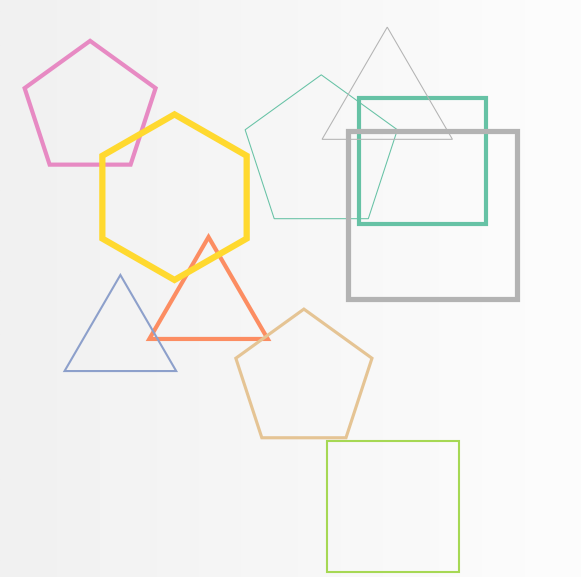[{"shape": "pentagon", "thickness": 0.5, "radius": 0.69, "center": [0.553, 0.732]}, {"shape": "square", "thickness": 2, "radius": 0.55, "center": [0.727, 0.72]}, {"shape": "triangle", "thickness": 2, "radius": 0.59, "center": [0.359, 0.471]}, {"shape": "triangle", "thickness": 1, "radius": 0.55, "center": [0.207, 0.412]}, {"shape": "pentagon", "thickness": 2, "radius": 0.59, "center": [0.155, 0.81]}, {"shape": "square", "thickness": 1, "radius": 0.57, "center": [0.676, 0.122]}, {"shape": "hexagon", "thickness": 3, "radius": 0.72, "center": [0.3, 0.658]}, {"shape": "pentagon", "thickness": 1.5, "radius": 0.62, "center": [0.523, 0.341]}, {"shape": "triangle", "thickness": 0.5, "radius": 0.65, "center": [0.666, 0.823]}, {"shape": "square", "thickness": 2.5, "radius": 0.73, "center": [0.744, 0.627]}]